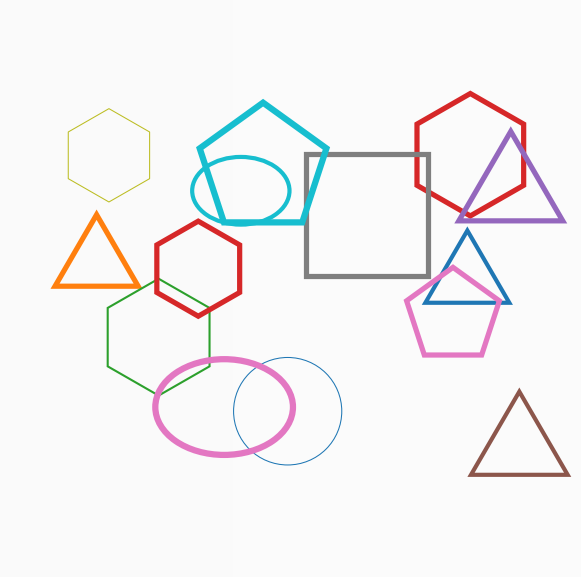[{"shape": "circle", "thickness": 0.5, "radius": 0.47, "center": [0.495, 0.287]}, {"shape": "triangle", "thickness": 2, "radius": 0.42, "center": [0.804, 0.517]}, {"shape": "triangle", "thickness": 2.5, "radius": 0.41, "center": [0.166, 0.545]}, {"shape": "hexagon", "thickness": 1, "radius": 0.51, "center": [0.273, 0.415]}, {"shape": "hexagon", "thickness": 2.5, "radius": 0.41, "center": [0.341, 0.534]}, {"shape": "hexagon", "thickness": 2.5, "radius": 0.53, "center": [0.809, 0.731]}, {"shape": "triangle", "thickness": 2.5, "radius": 0.52, "center": [0.879, 0.668]}, {"shape": "triangle", "thickness": 2, "radius": 0.48, "center": [0.893, 0.225]}, {"shape": "pentagon", "thickness": 2.5, "radius": 0.42, "center": [0.779, 0.452]}, {"shape": "oval", "thickness": 3, "radius": 0.59, "center": [0.386, 0.294]}, {"shape": "square", "thickness": 2.5, "radius": 0.53, "center": [0.631, 0.627]}, {"shape": "hexagon", "thickness": 0.5, "radius": 0.4, "center": [0.187, 0.73]}, {"shape": "oval", "thickness": 2, "radius": 0.42, "center": [0.414, 0.669]}, {"shape": "pentagon", "thickness": 3, "radius": 0.57, "center": [0.453, 0.707]}]